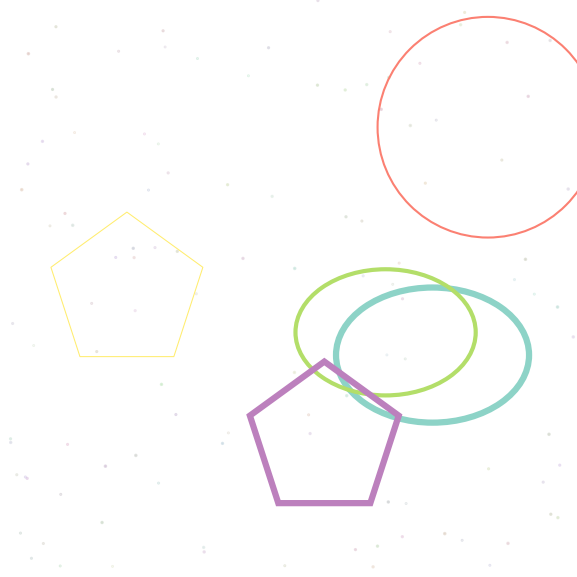[{"shape": "oval", "thickness": 3, "radius": 0.84, "center": [0.749, 0.384]}, {"shape": "circle", "thickness": 1, "radius": 0.96, "center": [0.845, 0.779]}, {"shape": "oval", "thickness": 2, "radius": 0.78, "center": [0.668, 0.424]}, {"shape": "pentagon", "thickness": 3, "radius": 0.68, "center": [0.562, 0.238]}, {"shape": "pentagon", "thickness": 0.5, "radius": 0.69, "center": [0.22, 0.494]}]